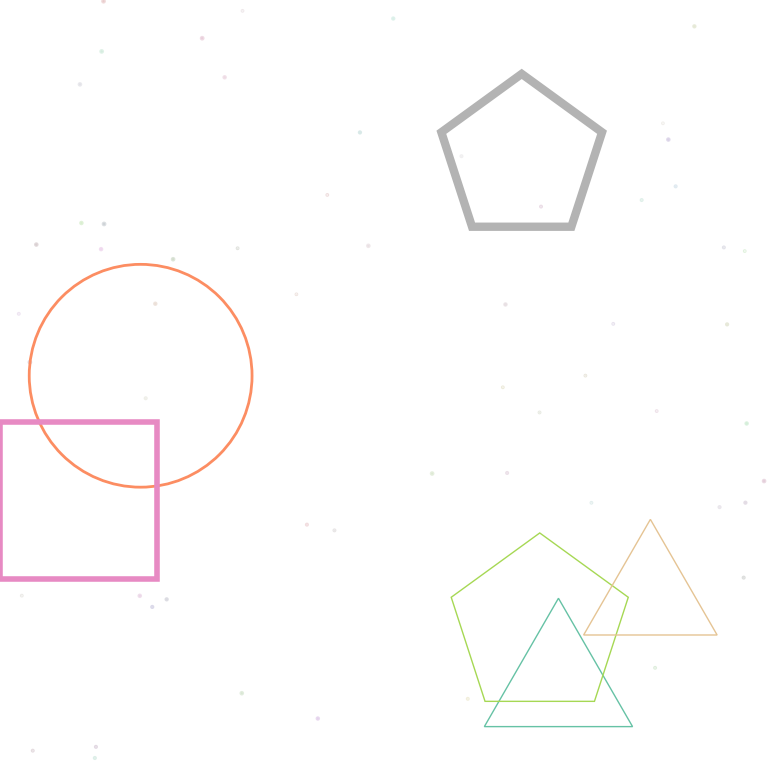[{"shape": "triangle", "thickness": 0.5, "radius": 0.56, "center": [0.725, 0.112]}, {"shape": "circle", "thickness": 1, "radius": 0.72, "center": [0.183, 0.512]}, {"shape": "square", "thickness": 2, "radius": 0.51, "center": [0.102, 0.35]}, {"shape": "pentagon", "thickness": 0.5, "radius": 0.6, "center": [0.701, 0.187]}, {"shape": "triangle", "thickness": 0.5, "radius": 0.5, "center": [0.845, 0.225]}, {"shape": "pentagon", "thickness": 3, "radius": 0.55, "center": [0.678, 0.794]}]